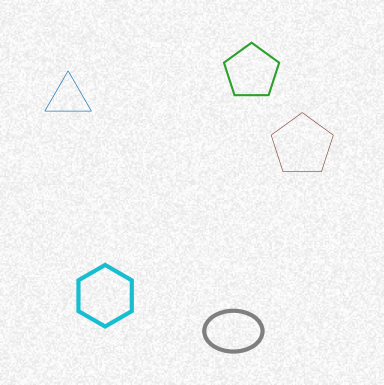[{"shape": "triangle", "thickness": 0.5, "radius": 0.35, "center": [0.177, 0.746]}, {"shape": "pentagon", "thickness": 1.5, "radius": 0.38, "center": [0.653, 0.814]}, {"shape": "pentagon", "thickness": 0.5, "radius": 0.42, "center": [0.785, 0.623]}, {"shape": "oval", "thickness": 3, "radius": 0.38, "center": [0.606, 0.14]}, {"shape": "hexagon", "thickness": 3, "radius": 0.4, "center": [0.273, 0.232]}]